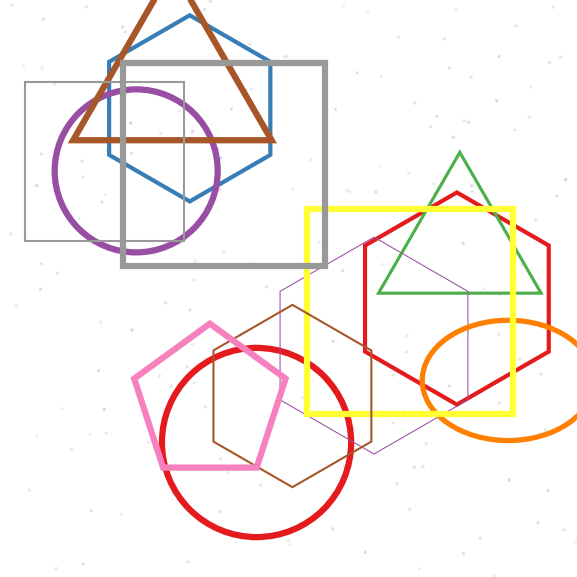[{"shape": "hexagon", "thickness": 2, "radius": 0.92, "center": [0.791, 0.482]}, {"shape": "circle", "thickness": 3, "radius": 0.82, "center": [0.444, 0.233]}, {"shape": "hexagon", "thickness": 2, "radius": 0.81, "center": [0.329, 0.812]}, {"shape": "triangle", "thickness": 1.5, "radius": 0.81, "center": [0.796, 0.573]}, {"shape": "circle", "thickness": 3, "radius": 0.71, "center": [0.236, 0.703]}, {"shape": "hexagon", "thickness": 0.5, "radius": 0.94, "center": [0.648, 0.401]}, {"shape": "oval", "thickness": 2.5, "radius": 0.74, "center": [0.88, 0.34]}, {"shape": "square", "thickness": 3, "radius": 0.89, "center": [0.71, 0.46]}, {"shape": "triangle", "thickness": 3, "radius": 0.99, "center": [0.298, 0.856]}, {"shape": "hexagon", "thickness": 1, "radius": 0.79, "center": [0.506, 0.313]}, {"shape": "pentagon", "thickness": 3, "radius": 0.69, "center": [0.363, 0.301]}, {"shape": "square", "thickness": 3, "radius": 0.88, "center": [0.388, 0.714]}, {"shape": "square", "thickness": 1, "radius": 0.69, "center": [0.181, 0.72]}]